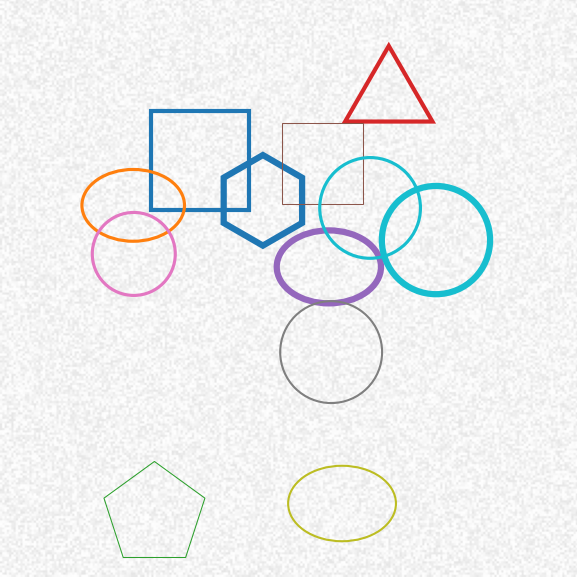[{"shape": "hexagon", "thickness": 3, "radius": 0.39, "center": [0.455, 0.652]}, {"shape": "square", "thickness": 2, "radius": 0.43, "center": [0.346, 0.721]}, {"shape": "oval", "thickness": 1.5, "radius": 0.44, "center": [0.231, 0.644]}, {"shape": "pentagon", "thickness": 0.5, "radius": 0.46, "center": [0.267, 0.108]}, {"shape": "triangle", "thickness": 2, "radius": 0.44, "center": [0.673, 0.832]}, {"shape": "oval", "thickness": 3, "radius": 0.45, "center": [0.569, 0.537]}, {"shape": "square", "thickness": 0.5, "radius": 0.35, "center": [0.559, 0.717]}, {"shape": "circle", "thickness": 1.5, "radius": 0.36, "center": [0.232, 0.559]}, {"shape": "circle", "thickness": 1, "radius": 0.44, "center": [0.573, 0.389]}, {"shape": "oval", "thickness": 1, "radius": 0.47, "center": [0.592, 0.127]}, {"shape": "circle", "thickness": 3, "radius": 0.47, "center": [0.755, 0.583]}, {"shape": "circle", "thickness": 1.5, "radius": 0.44, "center": [0.641, 0.639]}]